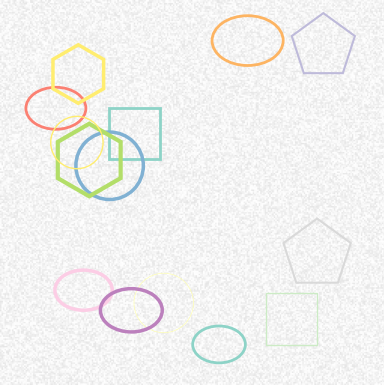[{"shape": "oval", "thickness": 2, "radius": 0.34, "center": [0.569, 0.105]}, {"shape": "square", "thickness": 2, "radius": 0.33, "center": [0.349, 0.652]}, {"shape": "circle", "thickness": 0.5, "radius": 0.39, "center": [0.425, 0.213]}, {"shape": "pentagon", "thickness": 1.5, "radius": 0.43, "center": [0.84, 0.88]}, {"shape": "oval", "thickness": 2, "radius": 0.39, "center": [0.145, 0.719]}, {"shape": "circle", "thickness": 2.5, "radius": 0.44, "center": [0.285, 0.569]}, {"shape": "oval", "thickness": 2, "radius": 0.46, "center": [0.643, 0.895]}, {"shape": "hexagon", "thickness": 3, "radius": 0.47, "center": [0.232, 0.584]}, {"shape": "oval", "thickness": 2.5, "radius": 0.37, "center": [0.217, 0.246]}, {"shape": "pentagon", "thickness": 1.5, "radius": 0.46, "center": [0.824, 0.34]}, {"shape": "oval", "thickness": 2.5, "radius": 0.4, "center": [0.341, 0.194]}, {"shape": "square", "thickness": 1, "radius": 0.33, "center": [0.757, 0.171]}, {"shape": "circle", "thickness": 1, "radius": 0.34, "center": [0.2, 0.63]}, {"shape": "hexagon", "thickness": 2.5, "radius": 0.38, "center": [0.203, 0.808]}]